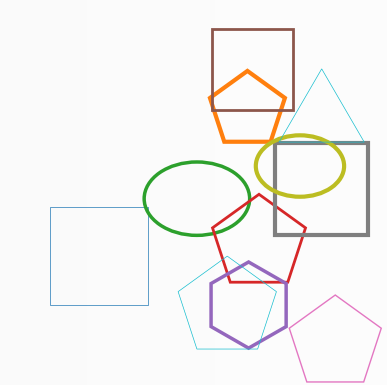[{"shape": "square", "thickness": 0.5, "radius": 0.64, "center": [0.255, 0.336]}, {"shape": "pentagon", "thickness": 3, "radius": 0.51, "center": [0.639, 0.714]}, {"shape": "oval", "thickness": 2.5, "radius": 0.68, "center": [0.508, 0.484]}, {"shape": "pentagon", "thickness": 2, "radius": 0.63, "center": [0.668, 0.369]}, {"shape": "hexagon", "thickness": 2.5, "radius": 0.56, "center": [0.642, 0.208]}, {"shape": "square", "thickness": 2, "radius": 0.52, "center": [0.652, 0.819]}, {"shape": "pentagon", "thickness": 1, "radius": 0.62, "center": [0.865, 0.109]}, {"shape": "square", "thickness": 3, "radius": 0.6, "center": [0.83, 0.509]}, {"shape": "oval", "thickness": 3, "radius": 0.57, "center": [0.774, 0.569]}, {"shape": "pentagon", "thickness": 0.5, "radius": 0.67, "center": [0.587, 0.201]}, {"shape": "triangle", "thickness": 0.5, "radius": 0.63, "center": [0.83, 0.694]}]